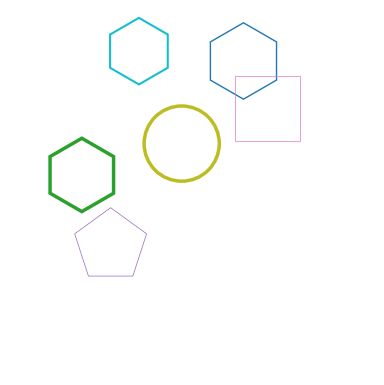[{"shape": "hexagon", "thickness": 1, "radius": 0.5, "center": [0.632, 0.842]}, {"shape": "hexagon", "thickness": 2.5, "radius": 0.48, "center": [0.213, 0.546]}, {"shape": "pentagon", "thickness": 0.5, "radius": 0.49, "center": [0.287, 0.362]}, {"shape": "square", "thickness": 0.5, "radius": 0.42, "center": [0.695, 0.718]}, {"shape": "circle", "thickness": 2.5, "radius": 0.49, "center": [0.472, 0.627]}, {"shape": "hexagon", "thickness": 1.5, "radius": 0.43, "center": [0.361, 0.867]}]